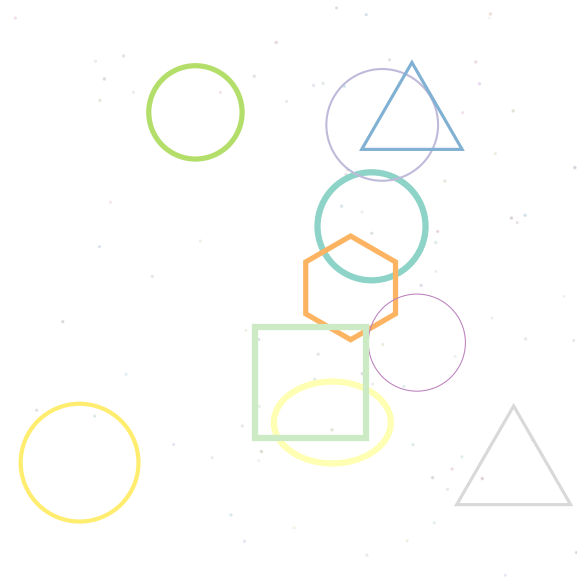[{"shape": "circle", "thickness": 3, "radius": 0.47, "center": [0.643, 0.607]}, {"shape": "oval", "thickness": 3, "radius": 0.51, "center": [0.575, 0.268]}, {"shape": "circle", "thickness": 1, "radius": 0.48, "center": [0.662, 0.783]}, {"shape": "triangle", "thickness": 1.5, "radius": 0.5, "center": [0.713, 0.791]}, {"shape": "hexagon", "thickness": 2.5, "radius": 0.45, "center": [0.607, 0.501]}, {"shape": "circle", "thickness": 2.5, "radius": 0.4, "center": [0.338, 0.805]}, {"shape": "triangle", "thickness": 1.5, "radius": 0.57, "center": [0.889, 0.182]}, {"shape": "circle", "thickness": 0.5, "radius": 0.42, "center": [0.722, 0.406]}, {"shape": "square", "thickness": 3, "radius": 0.48, "center": [0.538, 0.336]}, {"shape": "circle", "thickness": 2, "radius": 0.51, "center": [0.138, 0.198]}]